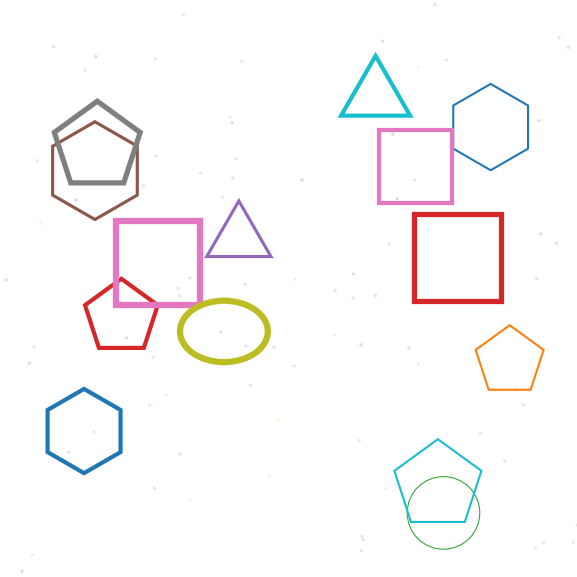[{"shape": "hexagon", "thickness": 1, "radius": 0.37, "center": [0.85, 0.779]}, {"shape": "hexagon", "thickness": 2, "radius": 0.36, "center": [0.146, 0.253]}, {"shape": "pentagon", "thickness": 1, "radius": 0.31, "center": [0.883, 0.374]}, {"shape": "circle", "thickness": 0.5, "radius": 0.31, "center": [0.768, 0.111]}, {"shape": "pentagon", "thickness": 2, "radius": 0.33, "center": [0.21, 0.45]}, {"shape": "square", "thickness": 2.5, "radius": 0.37, "center": [0.792, 0.553]}, {"shape": "triangle", "thickness": 1.5, "radius": 0.32, "center": [0.414, 0.587]}, {"shape": "hexagon", "thickness": 1.5, "radius": 0.42, "center": [0.164, 0.704]}, {"shape": "square", "thickness": 3, "radius": 0.36, "center": [0.273, 0.544]}, {"shape": "square", "thickness": 2, "radius": 0.31, "center": [0.72, 0.711]}, {"shape": "pentagon", "thickness": 2.5, "radius": 0.39, "center": [0.168, 0.746]}, {"shape": "oval", "thickness": 3, "radius": 0.38, "center": [0.388, 0.425]}, {"shape": "triangle", "thickness": 2, "radius": 0.35, "center": [0.65, 0.833]}, {"shape": "pentagon", "thickness": 1, "radius": 0.4, "center": [0.758, 0.159]}]